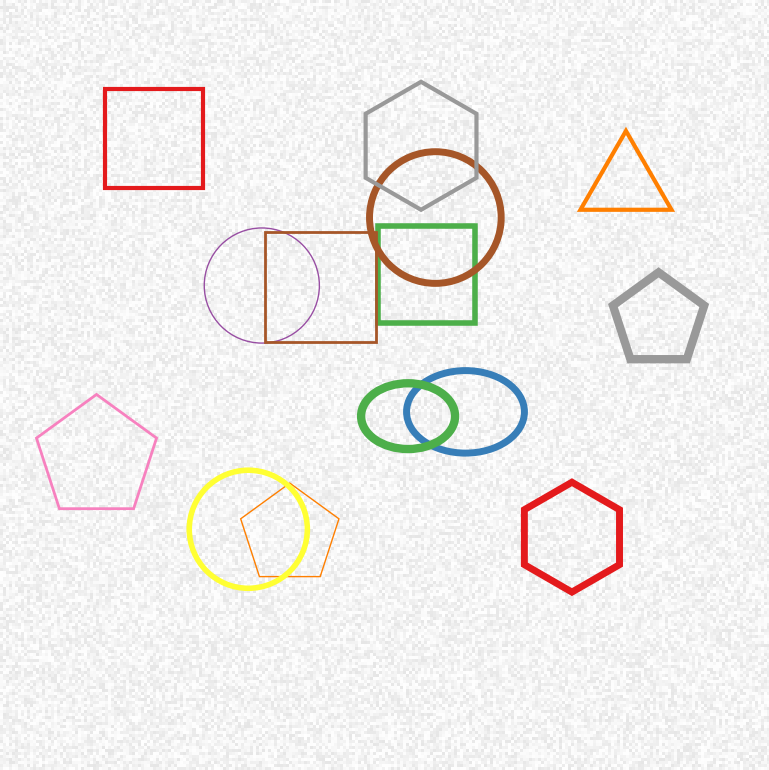[{"shape": "hexagon", "thickness": 2.5, "radius": 0.36, "center": [0.743, 0.302]}, {"shape": "square", "thickness": 1.5, "radius": 0.32, "center": [0.201, 0.82]}, {"shape": "oval", "thickness": 2.5, "radius": 0.38, "center": [0.605, 0.465]}, {"shape": "oval", "thickness": 3, "radius": 0.31, "center": [0.53, 0.46]}, {"shape": "square", "thickness": 2, "radius": 0.31, "center": [0.554, 0.644]}, {"shape": "circle", "thickness": 0.5, "radius": 0.37, "center": [0.34, 0.629]}, {"shape": "triangle", "thickness": 1.5, "radius": 0.34, "center": [0.813, 0.762]}, {"shape": "pentagon", "thickness": 0.5, "radius": 0.34, "center": [0.376, 0.305]}, {"shape": "circle", "thickness": 2, "radius": 0.38, "center": [0.322, 0.313]}, {"shape": "circle", "thickness": 2.5, "radius": 0.43, "center": [0.565, 0.717]}, {"shape": "square", "thickness": 1, "radius": 0.36, "center": [0.416, 0.627]}, {"shape": "pentagon", "thickness": 1, "radius": 0.41, "center": [0.125, 0.406]}, {"shape": "hexagon", "thickness": 1.5, "radius": 0.42, "center": [0.547, 0.811]}, {"shape": "pentagon", "thickness": 3, "radius": 0.31, "center": [0.855, 0.584]}]